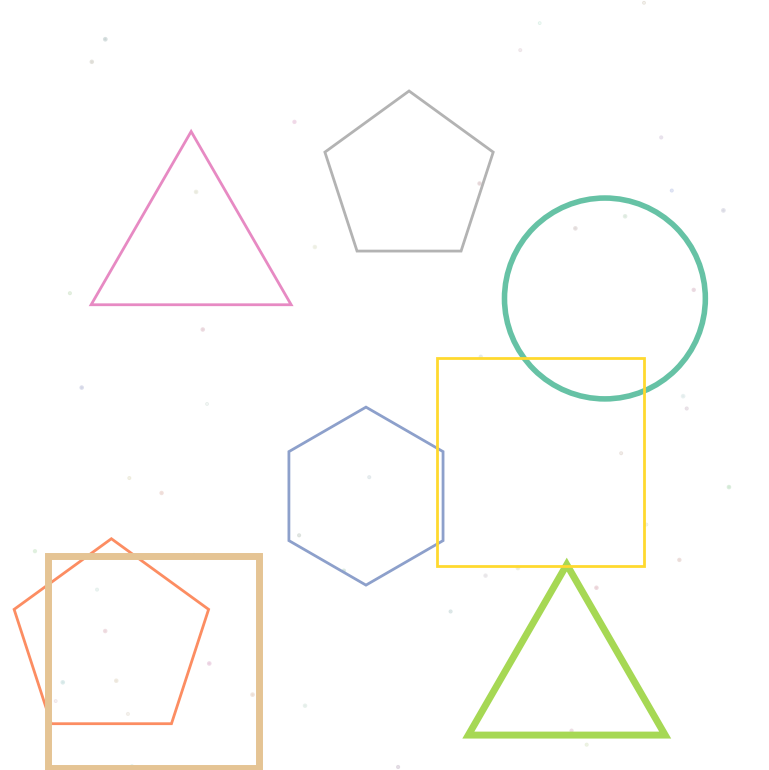[{"shape": "circle", "thickness": 2, "radius": 0.65, "center": [0.786, 0.612]}, {"shape": "pentagon", "thickness": 1, "radius": 0.66, "center": [0.145, 0.168]}, {"shape": "hexagon", "thickness": 1, "radius": 0.58, "center": [0.475, 0.356]}, {"shape": "triangle", "thickness": 1, "radius": 0.75, "center": [0.248, 0.679]}, {"shape": "triangle", "thickness": 2.5, "radius": 0.74, "center": [0.736, 0.119]}, {"shape": "square", "thickness": 1, "radius": 0.67, "center": [0.702, 0.4]}, {"shape": "square", "thickness": 2.5, "radius": 0.69, "center": [0.199, 0.14]}, {"shape": "pentagon", "thickness": 1, "radius": 0.57, "center": [0.531, 0.767]}]